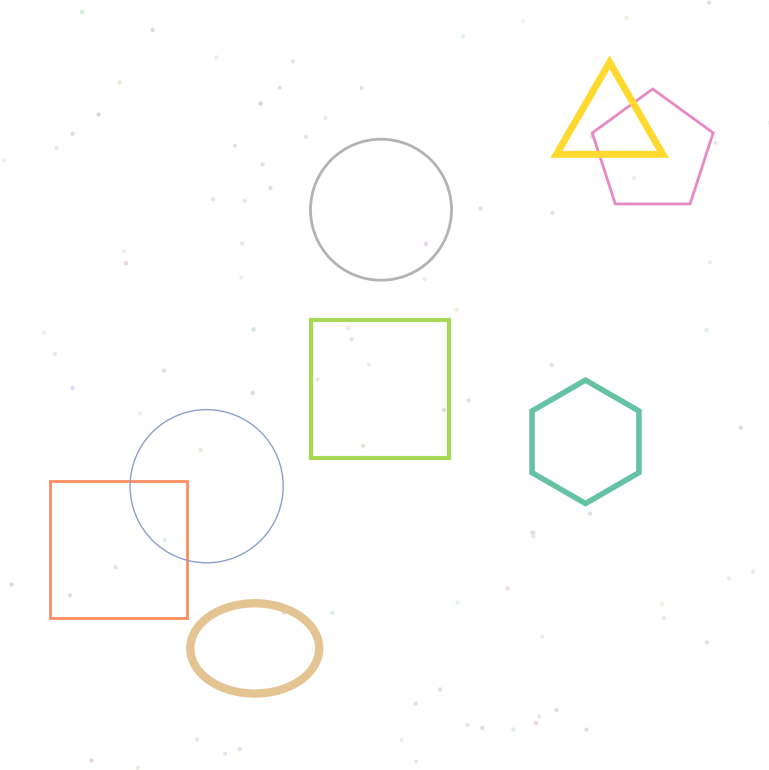[{"shape": "hexagon", "thickness": 2, "radius": 0.4, "center": [0.76, 0.426]}, {"shape": "square", "thickness": 1, "radius": 0.45, "center": [0.154, 0.287]}, {"shape": "circle", "thickness": 0.5, "radius": 0.5, "center": [0.268, 0.369]}, {"shape": "pentagon", "thickness": 1, "radius": 0.41, "center": [0.848, 0.802]}, {"shape": "square", "thickness": 1.5, "radius": 0.45, "center": [0.493, 0.495]}, {"shape": "triangle", "thickness": 2.5, "radius": 0.4, "center": [0.792, 0.839]}, {"shape": "oval", "thickness": 3, "radius": 0.42, "center": [0.331, 0.158]}, {"shape": "circle", "thickness": 1, "radius": 0.46, "center": [0.495, 0.728]}]